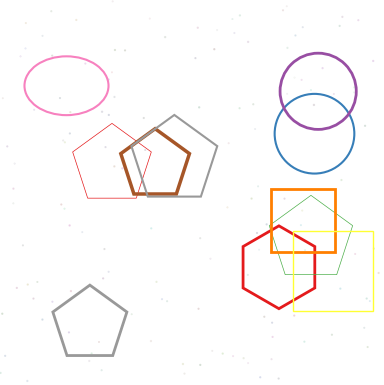[{"shape": "pentagon", "thickness": 0.5, "radius": 0.54, "center": [0.291, 0.572]}, {"shape": "hexagon", "thickness": 2, "radius": 0.54, "center": [0.725, 0.306]}, {"shape": "circle", "thickness": 1.5, "radius": 0.52, "center": [0.817, 0.653]}, {"shape": "pentagon", "thickness": 0.5, "radius": 0.57, "center": [0.808, 0.379]}, {"shape": "circle", "thickness": 2, "radius": 0.49, "center": [0.826, 0.763]}, {"shape": "square", "thickness": 2, "radius": 0.41, "center": [0.787, 0.427]}, {"shape": "square", "thickness": 1, "radius": 0.52, "center": [0.865, 0.297]}, {"shape": "pentagon", "thickness": 2.5, "radius": 0.47, "center": [0.403, 0.572]}, {"shape": "oval", "thickness": 1.5, "radius": 0.55, "center": [0.173, 0.777]}, {"shape": "pentagon", "thickness": 1.5, "radius": 0.59, "center": [0.453, 0.584]}, {"shape": "pentagon", "thickness": 2, "radius": 0.51, "center": [0.233, 0.158]}]